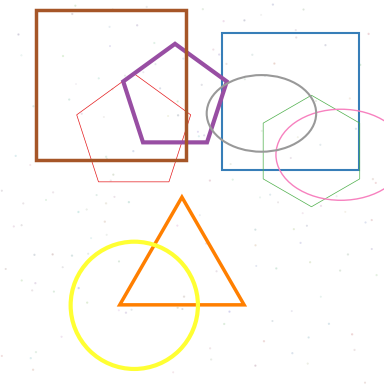[{"shape": "pentagon", "thickness": 0.5, "radius": 0.78, "center": [0.347, 0.654]}, {"shape": "square", "thickness": 1.5, "radius": 0.89, "center": [0.755, 0.737]}, {"shape": "hexagon", "thickness": 0.5, "radius": 0.72, "center": [0.809, 0.608]}, {"shape": "pentagon", "thickness": 3, "radius": 0.71, "center": [0.455, 0.745]}, {"shape": "triangle", "thickness": 2.5, "radius": 0.93, "center": [0.473, 0.301]}, {"shape": "circle", "thickness": 3, "radius": 0.83, "center": [0.349, 0.207]}, {"shape": "square", "thickness": 2.5, "radius": 0.97, "center": [0.289, 0.779]}, {"shape": "oval", "thickness": 1, "radius": 0.84, "center": [0.886, 0.598]}, {"shape": "oval", "thickness": 1.5, "radius": 0.71, "center": [0.679, 0.705]}]